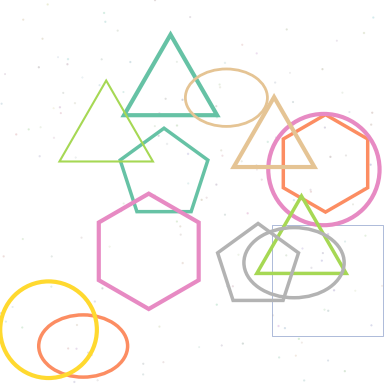[{"shape": "triangle", "thickness": 3, "radius": 0.7, "center": [0.443, 0.771]}, {"shape": "pentagon", "thickness": 2.5, "radius": 0.6, "center": [0.426, 0.547]}, {"shape": "hexagon", "thickness": 2.5, "radius": 0.63, "center": [0.845, 0.576]}, {"shape": "oval", "thickness": 2.5, "radius": 0.58, "center": [0.216, 0.101]}, {"shape": "square", "thickness": 0.5, "radius": 0.72, "center": [0.851, 0.271]}, {"shape": "circle", "thickness": 3, "radius": 0.72, "center": [0.841, 0.56]}, {"shape": "hexagon", "thickness": 3, "radius": 0.75, "center": [0.386, 0.347]}, {"shape": "triangle", "thickness": 2.5, "radius": 0.67, "center": [0.783, 0.357]}, {"shape": "triangle", "thickness": 1.5, "radius": 0.7, "center": [0.276, 0.651]}, {"shape": "circle", "thickness": 3, "radius": 0.63, "center": [0.126, 0.144]}, {"shape": "triangle", "thickness": 3, "radius": 0.61, "center": [0.712, 0.627]}, {"shape": "oval", "thickness": 2, "radius": 0.53, "center": [0.588, 0.746]}, {"shape": "pentagon", "thickness": 2.5, "radius": 0.55, "center": [0.67, 0.309]}, {"shape": "oval", "thickness": 2.5, "radius": 0.65, "center": [0.764, 0.318]}]